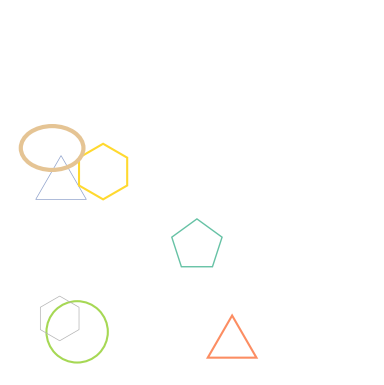[{"shape": "pentagon", "thickness": 1, "radius": 0.34, "center": [0.511, 0.363]}, {"shape": "triangle", "thickness": 1.5, "radius": 0.36, "center": [0.603, 0.107]}, {"shape": "triangle", "thickness": 0.5, "radius": 0.38, "center": [0.159, 0.52]}, {"shape": "circle", "thickness": 1.5, "radius": 0.4, "center": [0.2, 0.138]}, {"shape": "hexagon", "thickness": 1.5, "radius": 0.36, "center": [0.268, 0.554]}, {"shape": "oval", "thickness": 3, "radius": 0.41, "center": [0.135, 0.616]}, {"shape": "hexagon", "thickness": 0.5, "radius": 0.29, "center": [0.155, 0.173]}]